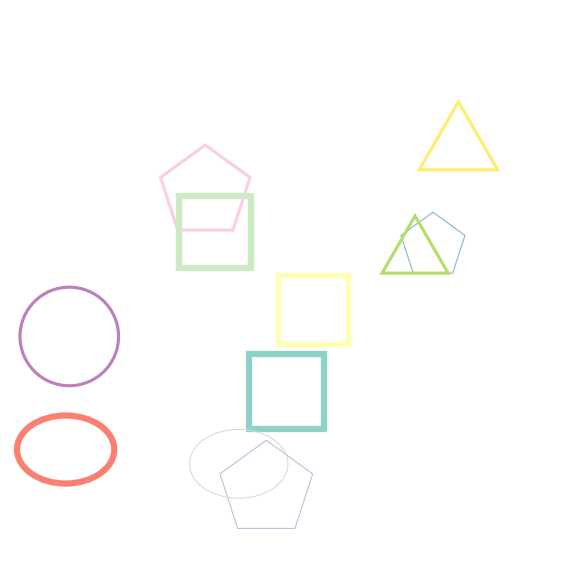[{"shape": "square", "thickness": 3, "radius": 0.32, "center": [0.496, 0.321]}, {"shape": "square", "thickness": 2.5, "radius": 0.3, "center": [0.542, 0.464]}, {"shape": "pentagon", "thickness": 0.5, "radius": 0.42, "center": [0.461, 0.152]}, {"shape": "oval", "thickness": 3, "radius": 0.42, "center": [0.114, 0.221]}, {"shape": "pentagon", "thickness": 0.5, "radius": 0.29, "center": [0.75, 0.573]}, {"shape": "triangle", "thickness": 1.5, "radius": 0.33, "center": [0.719, 0.559]}, {"shape": "pentagon", "thickness": 1.5, "radius": 0.41, "center": [0.355, 0.667]}, {"shape": "oval", "thickness": 0.5, "radius": 0.43, "center": [0.413, 0.196]}, {"shape": "circle", "thickness": 1.5, "radius": 0.43, "center": [0.12, 0.417]}, {"shape": "square", "thickness": 3, "radius": 0.31, "center": [0.372, 0.597]}, {"shape": "triangle", "thickness": 1.5, "radius": 0.39, "center": [0.794, 0.744]}]